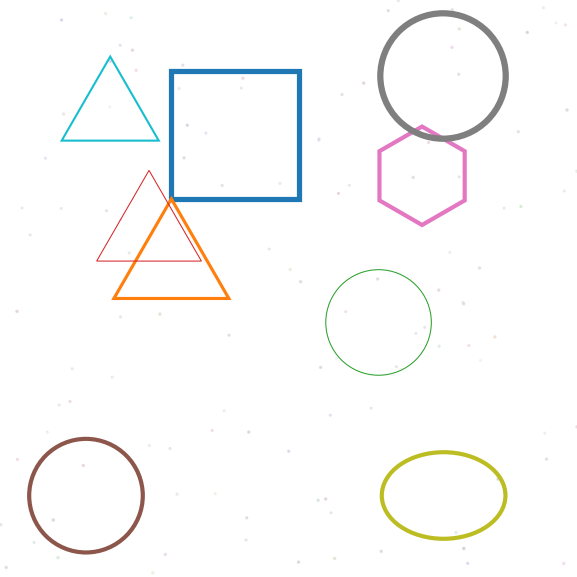[{"shape": "square", "thickness": 2.5, "radius": 0.56, "center": [0.407, 0.765]}, {"shape": "triangle", "thickness": 1.5, "radius": 0.57, "center": [0.297, 0.54]}, {"shape": "circle", "thickness": 0.5, "radius": 0.46, "center": [0.656, 0.441]}, {"shape": "triangle", "thickness": 0.5, "radius": 0.52, "center": [0.258, 0.599]}, {"shape": "circle", "thickness": 2, "radius": 0.49, "center": [0.149, 0.141]}, {"shape": "hexagon", "thickness": 2, "radius": 0.43, "center": [0.731, 0.695]}, {"shape": "circle", "thickness": 3, "radius": 0.54, "center": [0.767, 0.868]}, {"shape": "oval", "thickness": 2, "radius": 0.54, "center": [0.768, 0.141]}, {"shape": "triangle", "thickness": 1, "radius": 0.49, "center": [0.191, 0.804]}]